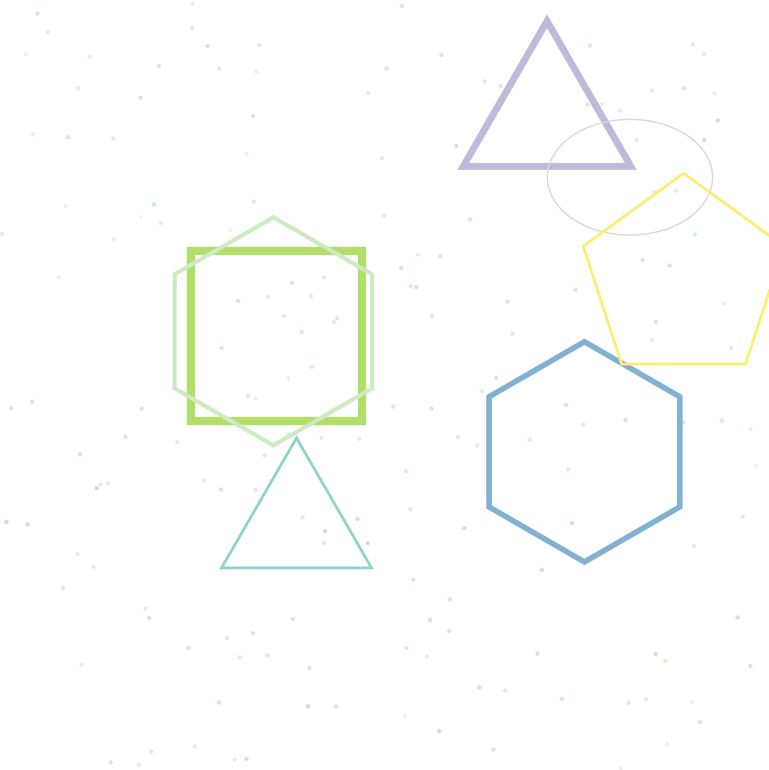[{"shape": "triangle", "thickness": 1, "radius": 0.56, "center": [0.385, 0.319]}, {"shape": "triangle", "thickness": 2.5, "radius": 0.63, "center": [0.71, 0.847]}, {"shape": "hexagon", "thickness": 2, "radius": 0.72, "center": [0.759, 0.413]}, {"shape": "square", "thickness": 3, "radius": 0.55, "center": [0.359, 0.564]}, {"shape": "oval", "thickness": 0.5, "radius": 0.54, "center": [0.818, 0.77]}, {"shape": "hexagon", "thickness": 1.5, "radius": 0.74, "center": [0.355, 0.57]}, {"shape": "pentagon", "thickness": 1, "radius": 0.68, "center": [0.888, 0.638]}]